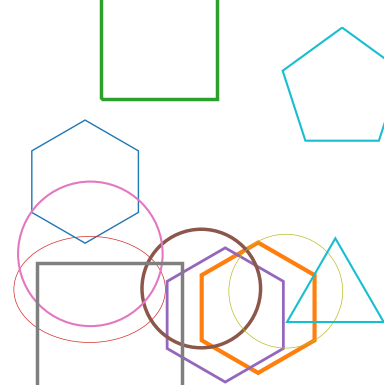[{"shape": "hexagon", "thickness": 1, "radius": 0.8, "center": [0.221, 0.528]}, {"shape": "hexagon", "thickness": 3, "radius": 0.85, "center": [0.67, 0.201]}, {"shape": "square", "thickness": 2.5, "radius": 0.76, "center": [0.413, 0.895]}, {"shape": "oval", "thickness": 0.5, "radius": 0.98, "center": [0.233, 0.248]}, {"shape": "hexagon", "thickness": 2, "radius": 0.87, "center": [0.585, 0.182]}, {"shape": "circle", "thickness": 2.5, "radius": 0.77, "center": [0.523, 0.251]}, {"shape": "circle", "thickness": 1.5, "radius": 0.94, "center": [0.235, 0.341]}, {"shape": "square", "thickness": 2.5, "radius": 0.94, "center": [0.285, 0.129]}, {"shape": "circle", "thickness": 0.5, "radius": 0.74, "center": [0.742, 0.244]}, {"shape": "triangle", "thickness": 1.5, "radius": 0.72, "center": [0.871, 0.236]}, {"shape": "pentagon", "thickness": 1.5, "radius": 0.81, "center": [0.889, 0.766]}]